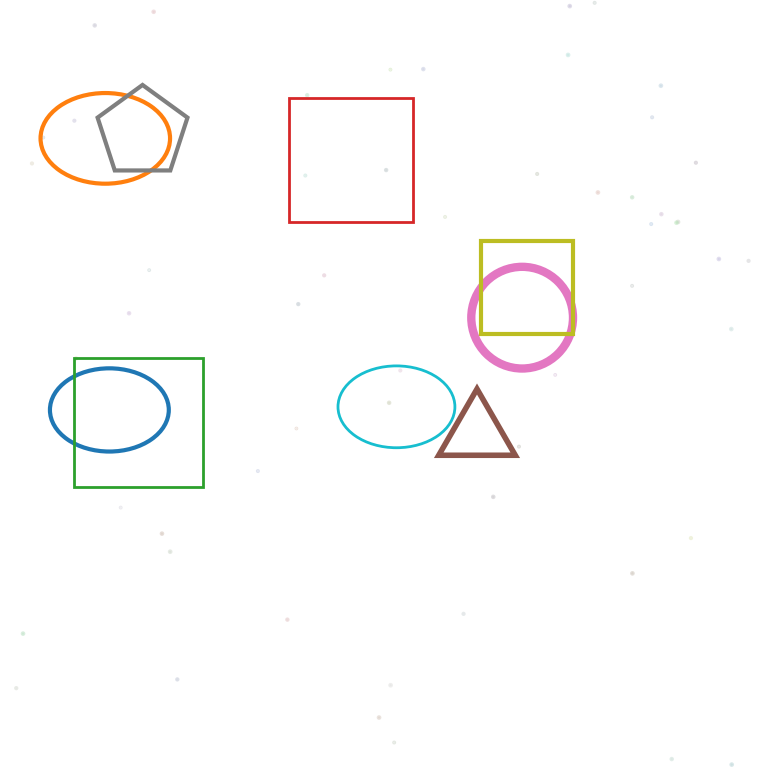[{"shape": "oval", "thickness": 1.5, "radius": 0.39, "center": [0.142, 0.468]}, {"shape": "oval", "thickness": 1.5, "radius": 0.42, "center": [0.137, 0.82]}, {"shape": "square", "thickness": 1, "radius": 0.42, "center": [0.18, 0.451]}, {"shape": "square", "thickness": 1, "radius": 0.4, "center": [0.456, 0.792]}, {"shape": "triangle", "thickness": 2, "radius": 0.29, "center": [0.619, 0.437]}, {"shape": "circle", "thickness": 3, "radius": 0.33, "center": [0.678, 0.587]}, {"shape": "pentagon", "thickness": 1.5, "radius": 0.31, "center": [0.185, 0.828]}, {"shape": "square", "thickness": 1.5, "radius": 0.3, "center": [0.684, 0.626]}, {"shape": "oval", "thickness": 1, "radius": 0.38, "center": [0.515, 0.472]}]